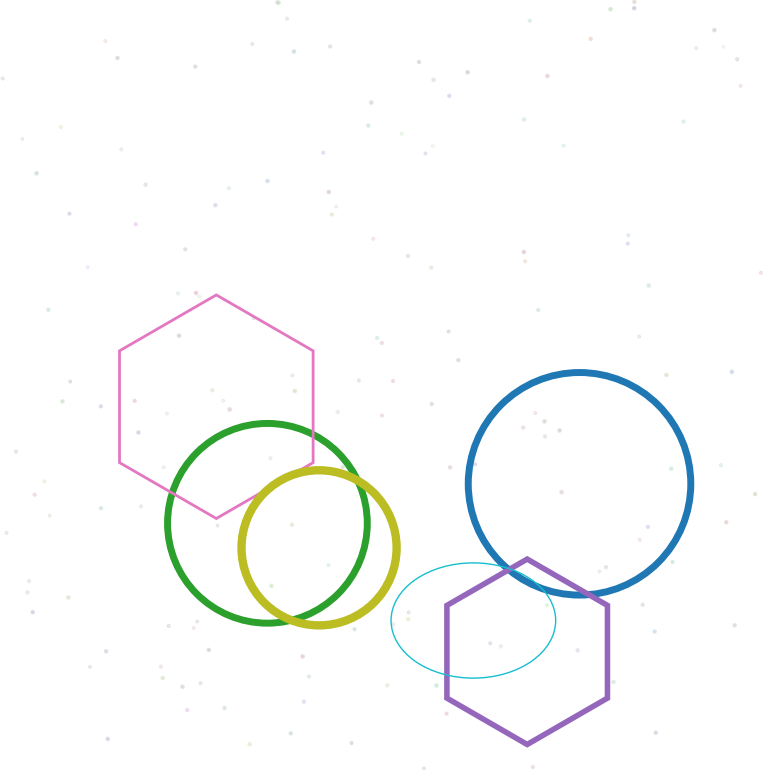[{"shape": "circle", "thickness": 2.5, "radius": 0.72, "center": [0.753, 0.372]}, {"shape": "circle", "thickness": 2.5, "radius": 0.65, "center": [0.347, 0.32]}, {"shape": "hexagon", "thickness": 2, "radius": 0.6, "center": [0.685, 0.154]}, {"shape": "hexagon", "thickness": 1, "radius": 0.73, "center": [0.281, 0.472]}, {"shape": "circle", "thickness": 3, "radius": 0.5, "center": [0.414, 0.289]}, {"shape": "oval", "thickness": 0.5, "radius": 0.53, "center": [0.615, 0.194]}]